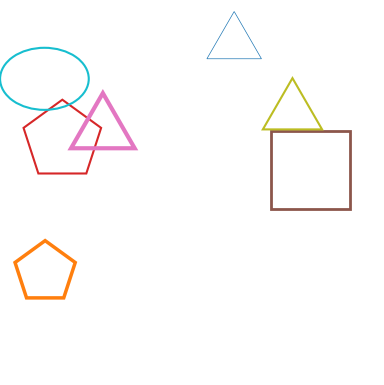[{"shape": "triangle", "thickness": 0.5, "radius": 0.41, "center": [0.608, 0.888]}, {"shape": "pentagon", "thickness": 2.5, "radius": 0.41, "center": [0.117, 0.293]}, {"shape": "pentagon", "thickness": 1.5, "radius": 0.53, "center": [0.162, 0.635]}, {"shape": "square", "thickness": 2, "radius": 0.51, "center": [0.806, 0.559]}, {"shape": "triangle", "thickness": 3, "radius": 0.48, "center": [0.267, 0.663]}, {"shape": "triangle", "thickness": 1.5, "radius": 0.44, "center": [0.76, 0.708]}, {"shape": "oval", "thickness": 1.5, "radius": 0.58, "center": [0.115, 0.795]}]